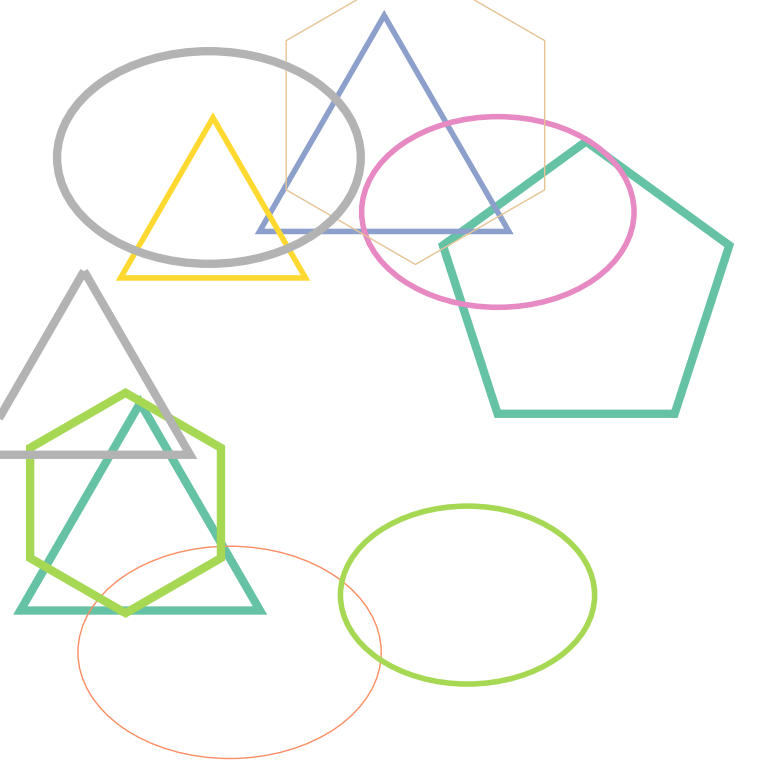[{"shape": "pentagon", "thickness": 3, "radius": 0.98, "center": [0.761, 0.621]}, {"shape": "triangle", "thickness": 3, "radius": 0.9, "center": [0.182, 0.297]}, {"shape": "oval", "thickness": 0.5, "radius": 0.98, "center": [0.298, 0.153]}, {"shape": "triangle", "thickness": 2, "radius": 0.93, "center": [0.499, 0.793]}, {"shape": "oval", "thickness": 2, "radius": 0.88, "center": [0.647, 0.725]}, {"shape": "oval", "thickness": 2, "radius": 0.83, "center": [0.607, 0.227]}, {"shape": "hexagon", "thickness": 3, "radius": 0.72, "center": [0.163, 0.347]}, {"shape": "triangle", "thickness": 2, "radius": 0.69, "center": [0.277, 0.708]}, {"shape": "hexagon", "thickness": 0.5, "radius": 0.97, "center": [0.54, 0.85]}, {"shape": "triangle", "thickness": 3, "radius": 0.8, "center": [0.109, 0.489]}, {"shape": "oval", "thickness": 3, "radius": 0.99, "center": [0.271, 0.795]}]